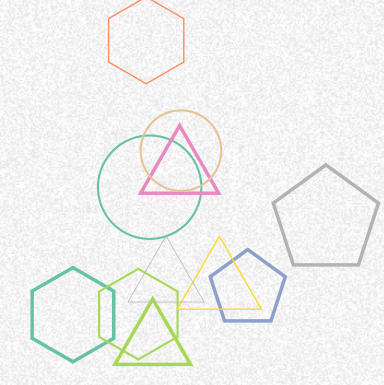[{"shape": "circle", "thickness": 1.5, "radius": 0.67, "center": [0.389, 0.514]}, {"shape": "hexagon", "thickness": 2.5, "radius": 0.61, "center": [0.189, 0.183]}, {"shape": "hexagon", "thickness": 1, "radius": 0.56, "center": [0.38, 0.895]}, {"shape": "pentagon", "thickness": 2.5, "radius": 0.51, "center": [0.644, 0.249]}, {"shape": "triangle", "thickness": 2.5, "radius": 0.59, "center": [0.467, 0.557]}, {"shape": "triangle", "thickness": 2.5, "radius": 0.57, "center": [0.397, 0.11]}, {"shape": "hexagon", "thickness": 1.5, "radius": 0.59, "center": [0.359, 0.184]}, {"shape": "triangle", "thickness": 1, "radius": 0.63, "center": [0.57, 0.26]}, {"shape": "circle", "thickness": 1.5, "radius": 0.52, "center": [0.47, 0.609]}, {"shape": "pentagon", "thickness": 2.5, "radius": 0.72, "center": [0.846, 0.428]}, {"shape": "triangle", "thickness": 0.5, "radius": 0.57, "center": [0.431, 0.273]}]